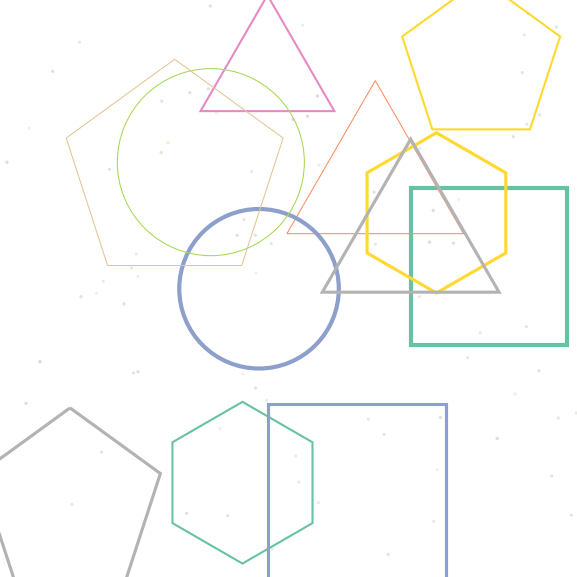[{"shape": "square", "thickness": 2, "radius": 0.68, "center": [0.847, 0.538]}, {"shape": "hexagon", "thickness": 1, "radius": 0.7, "center": [0.42, 0.163]}, {"shape": "triangle", "thickness": 0.5, "radius": 0.88, "center": [0.65, 0.683]}, {"shape": "circle", "thickness": 2, "radius": 0.69, "center": [0.449, 0.499]}, {"shape": "square", "thickness": 1.5, "radius": 0.77, "center": [0.619, 0.144]}, {"shape": "triangle", "thickness": 1, "radius": 0.67, "center": [0.463, 0.874]}, {"shape": "circle", "thickness": 0.5, "radius": 0.81, "center": [0.365, 0.718]}, {"shape": "pentagon", "thickness": 1, "radius": 0.72, "center": [0.833, 0.891]}, {"shape": "hexagon", "thickness": 1.5, "radius": 0.69, "center": [0.756, 0.631]}, {"shape": "pentagon", "thickness": 0.5, "radius": 0.99, "center": [0.302, 0.699]}, {"shape": "pentagon", "thickness": 1.5, "radius": 0.82, "center": [0.121, 0.128]}, {"shape": "triangle", "thickness": 1.5, "radius": 0.88, "center": [0.711, 0.582]}]